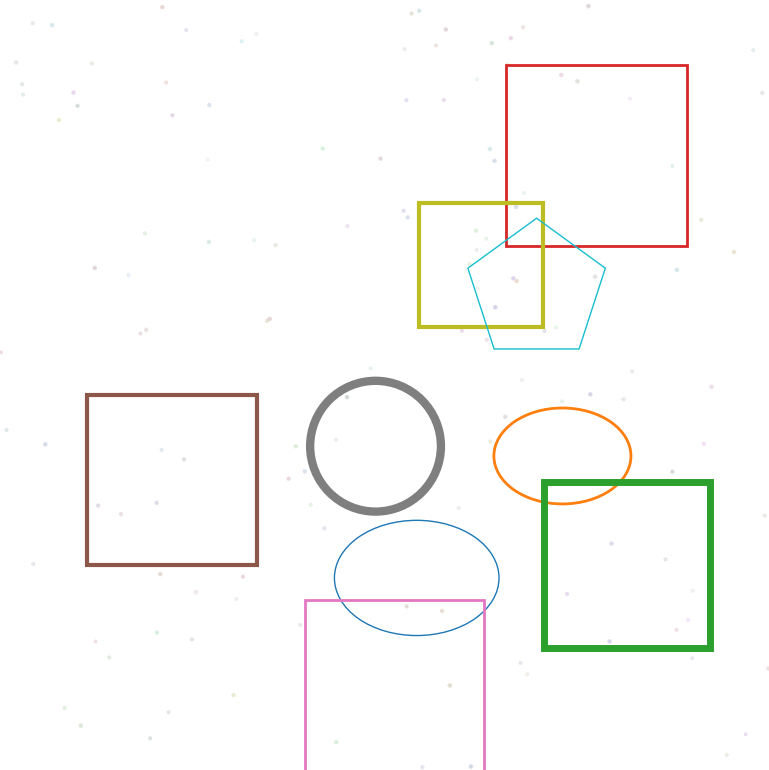[{"shape": "oval", "thickness": 0.5, "radius": 0.53, "center": [0.541, 0.249]}, {"shape": "oval", "thickness": 1, "radius": 0.45, "center": [0.73, 0.408]}, {"shape": "square", "thickness": 2.5, "radius": 0.54, "center": [0.814, 0.266]}, {"shape": "square", "thickness": 1, "radius": 0.59, "center": [0.775, 0.798]}, {"shape": "square", "thickness": 1.5, "radius": 0.55, "center": [0.224, 0.376]}, {"shape": "square", "thickness": 1, "radius": 0.58, "center": [0.512, 0.105]}, {"shape": "circle", "thickness": 3, "radius": 0.42, "center": [0.488, 0.421]}, {"shape": "square", "thickness": 1.5, "radius": 0.4, "center": [0.625, 0.656]}, {"shape": "pentagon", "thickness": 0.5, "radius": 0.47, "center": [0.697, 0.623]}]